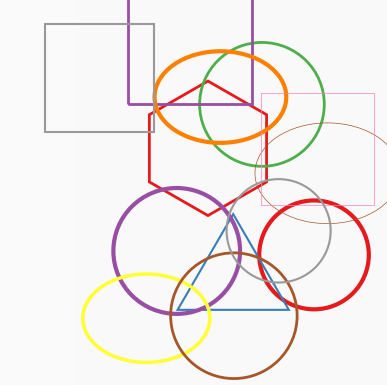[{"shape": "circle", "thickness": 3, "radius": 0.71, "center": [0.81, 0.338]}, {"shape": "hexagon", "thickness": 2, "radius": 0.87, "center": [0.537, 0.615]}, {"shape": "triangle", "thickness": 1.5, "radius": 0.83, "center": [0.602, 0.278]}, {"shape": "circle", "thickness": 2, "radius": 0.8, "center": [0.676, 0.729]}, {"shape": "circle", "thickness": 3, "radius": 0.82, "center": [0.456, 0.348]}, {"shape": "square", "thickness": 2, "radius": 0.8, "center": [0.491, 0.889]}, {"shape": "oval", "thickness": 3, "radius": 0.85, "center": [0.569, 0.748]}, {"shape": "oval", "thickness": 2.5, "radius": 0.82, "center": [0.378, 0.173]}, {"shape": "circle", "thickness": 2, "radius": 0.82, "center": [0.604, 0.18]}, {"shape": "oval", "thickness": 0.5, "radius": 0.93, "center": [0.845, 0.55]}, {"shape": "square", "thickness": 0.5, "radius": 0.73, "center": [0.819, 0.614]}, {"shape": "square", "thickness": 1.5, "radius": 0.7, "center": [0.256, 0.799]}, {"shape": "circle", "thickness": 1.5, "radius": 0.67, "center": [0.719, 0.4]}]